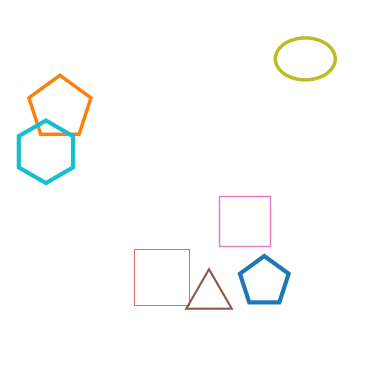[{"shape": "pentagon", "thickness": 3, "radius": 0.33, "center": [0.686, 0.268]}, {"shape": "pentagon", "thickness": 2.5, "radius": 0.42, "center": [0.156, 0.72]}, {"shape": "square", "thickness": 0.5, "radius": 0.36, "center": [0.419, 0.281]}, {"shape": "triangle", "thickness": 1.5, "radius": 0.34, "center": [0.543, 0.232]}, {"shape": "square", "thickness": 1, "radius": 0.33, "center": [0.634, 0.426]}, {"shape": "oval", "thickness": 2.5, "radius": 0.39, "center": [0.793, 0.847]}, {"shape": "hexagon", "thickness": 3, "radius": 0.41, "center": [0.119, 0.606]}]